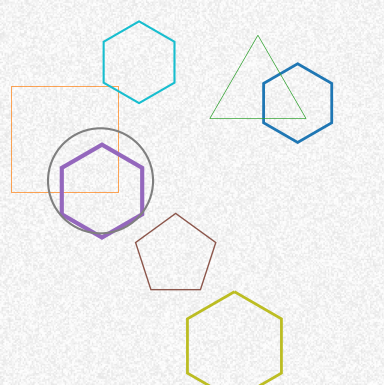[{"shape": "hexagon", "thickness": 2, "radius": 0.51, "center": [0.773, 0.732]}, {"shape": "square", "thickness": 0.5, "radius": 0.69, "center": [0.168, 0.639]}, {"shape": "triangle", "thickness": 0.5, "radius": 0.72, "center": [0.67, 0.764]}, {"shape": "hexagon", "thickness": 3, "radius": 0.6, "center": [0.265, 0.504]}, {"shape": "pentagon", "thickness": 1, "radius": 0.55, "center": [0.456, 0.336]}, {"shape": "circle", "thickness": 1.5, "radius": 0.68, "center": [0.261, 0.53]}, {"shape": "hexagon", "thickness": 2, "radius": 0.7, "center": [0.609, 0.101]}, {"shape": "hexagon", "thickness": 1.5, "radius": 0.53, "center": [0.361, 0.838]}]